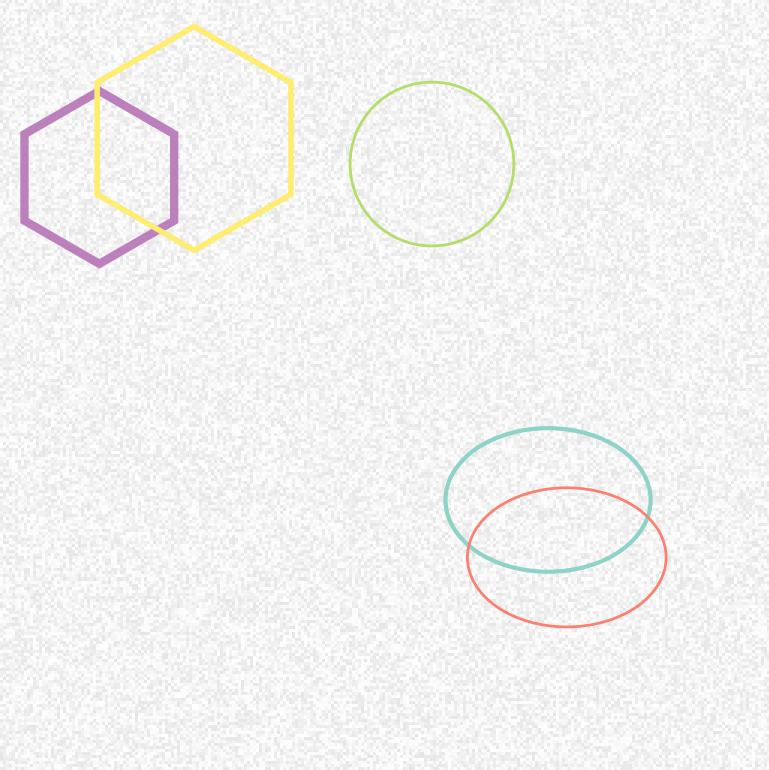[{"shape": "oval", "thickness": 1.5, "radius": 0.67, "center": [0.712, 0.351]}, {"shape": "oval", "thickness": 1, "radius": 0.65, "center": [0.736, 0.276]}, {"shape": "circle", "thickness": 1, "radius": 0.53, "center": [0.561, 0.787]}, {"shape": "hexagon", "thickness": 3, "radius": 0.56, "center": [0.129, 0.77]}, {"shape": "hexagon", "thickness": 2, "radius": 0.73, "center": [0.252, 0.82]}]